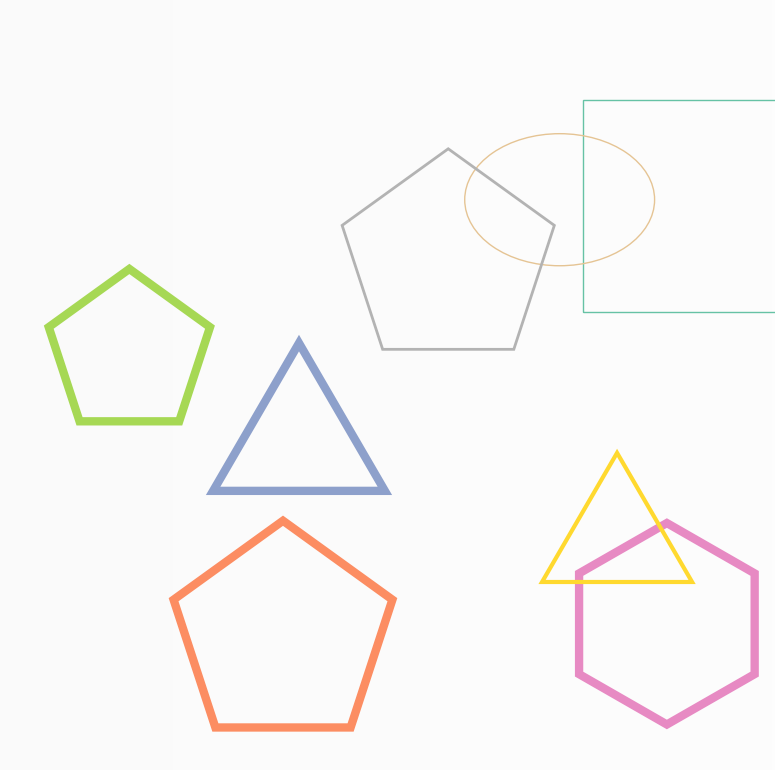[{"shape": "square", "thickness": 0.5, "radius": 0.69, "center": [0.89, 0.733]}, {"shape": "pentagon", "thickness": 3, "radius": 0.74, "center": [0.365, 0.175]}, {"shape": "triangle", "thickness": 3, "radius": 0.64, "center": [0.386, 0.426]}, {"shape": "hexagon", "thickness": 3, "radius": 0.65, "center": [0.86, 0.19]}, {"shape": "pentagon", "thickness": 3, "radius": 0.55, "center": [0.167, 0.541]}, {"shape": "triangle", "thickness": 1.5, "radius": 0.56, "center": [0.796, 0.3]}, {"shape": "oval", "thickness": 0.5, "radius": 0.61, "center": [0.722, 0.741]}, {"shape": "pentagon", "thickness": 1, "radius": 0.72, "center": [0.578, 0.663]}]